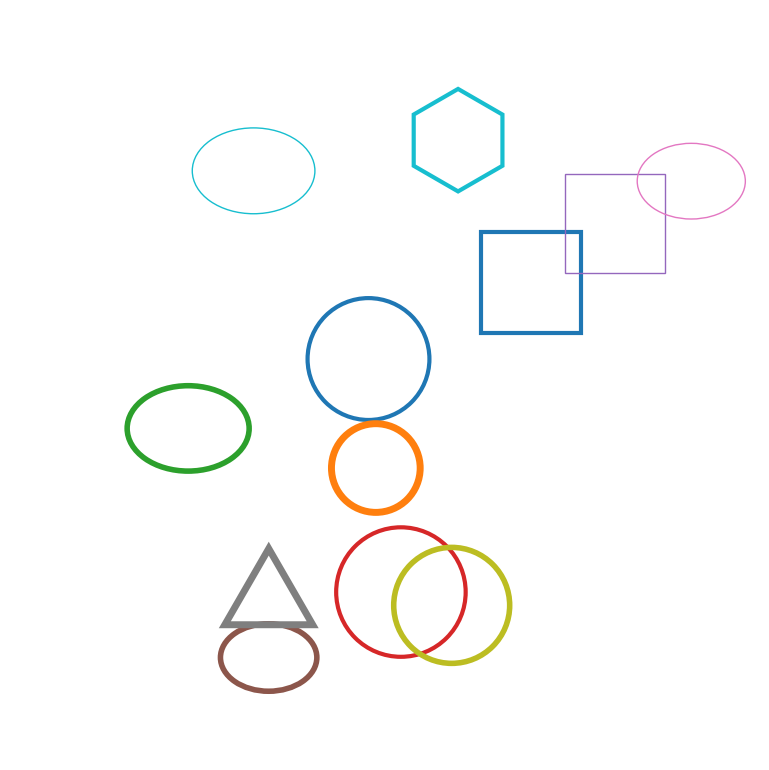[{"shape": "circle", "thickness": 1.5, "radius": 0.4, "center": [0.479, 0.534]}, {"shape": "square", "thickness": 1.5, "radius": 0.33, "center": [0.69, 0.633]}, {"shape": "circle", "thickness": 2.5, "radius": 0.29, "center": [0.488, 0.392]}, {"shape": "oval", "thickness": 2, "radius": 0.4, "center": [0.244, 0.444]}, {"shape": "circle", "thickness": 1.5, "radius": 0.42, "center": [0.521, 0.231]}, {"shape": "square", "thickness": 0.5, "radius": 0.32, "center": [0.799, 0.709]}, {"shape": "oval", "thickness": 2, "radius": 0.31, "center": [0.349, 0.146]}, {"shape": "oval", "thickness": 0.5, "radius": 0.35, "center": [0.898, 0.765]}, {"shape": "triangle", "thickness": 2.5, "radius": 0.33, "center": [0.349, 0.222]}, {"shape": "circle", "thickness": 2, "radius": 0.38, "center": [0.587, 0.214]}, {"shape": "oval", "thickness": 0.5, "radius": 0.4, "center": [0.329, 0.778]}, {"shape": "hexagon", "thickness": 1.5, "radius": 0.33, "center": [0.595, 0.818]}]